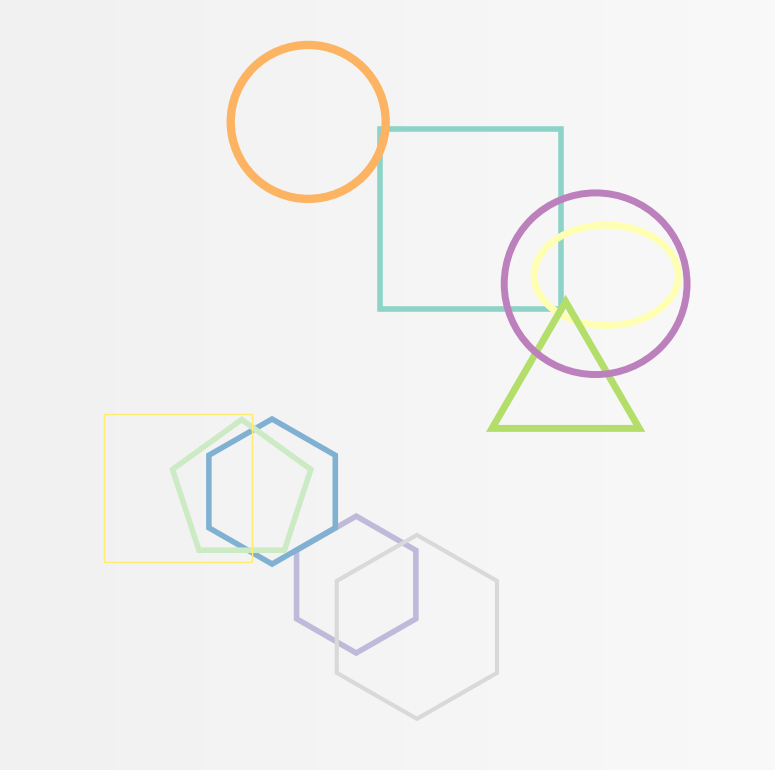[{"shape": "square", "thickness": 2, "radius": 0.58, "center": [0.607, 0.716]}, {"shape": "oval", "thickness": 2.5, "radius": 0.47, "center": [0.782, 0.642]}, {"shape": "hexagon", "thickness": 2, "radius": 0.44, "center": [0.46, 0.241]}, {"shape": "hexagon", "thickness": 2, "radius": 0.47, "center": [0.351, 0.362]}, {"shape": "circle", "thickness": 3, "radius": 0.5, "center": [0.398, 0.842]}, {"shape": "triangle", "thickness": 2.5, "radius": 0.55, "center": [0.73, 0.499]}, {"shape": "hexagon", "thickness": 1.5, "radius": 0.6, "center": [0.538, 0.186]}, {"shape": "circle", "thickness": 2.5, "radius": 0.59, "center": [0.769, 0.632]}, {"shape": "pentagon", "thickness": 2, "radius": 0.47, "center": [0.312, 0.361]}, {"shape": "square", "thickness": 0.5, "radius": 0.48, "center": [0.23, 0.367]}]